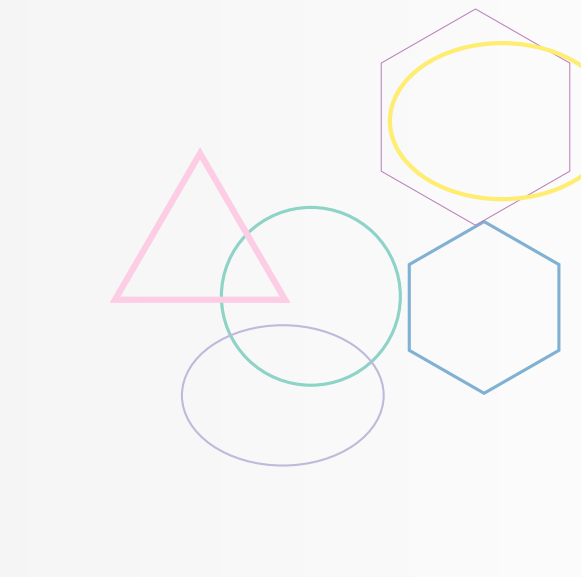[{"shape": "circle", "thickness": 1.5, "radius": 0.77, "center": [0.535, 0.486]}, {"shape": "oval", "thickness": 1, "radius": 0.87, "center": [0.487, 0.315]}, {"shape": "hexagon", "thickness": 1.5, "radius": 0.74, "center": [0.833, 0.467]}, {"shape": "triangle", "thickness": 3, "radius": 0.84, "center": [0.344, 0.565]}, {"shape": "hexagon", "thickness": 0.5, "radius": 0.94, "center": [0.818, 0.796]}, {"shape": "oval", "thickness": 2, "radius": 0.97, "center": [0.864, 0.789]}]